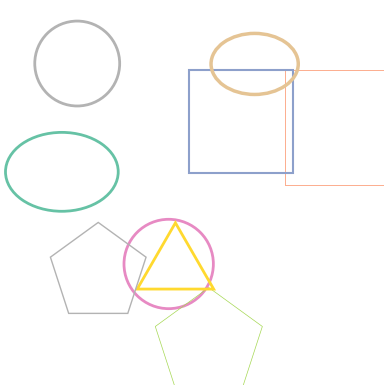[{"shape": "oval", "thickness": 2, "radius": 0.73, "center": [0.161, 0.554]}, {"shape": "square", "thickness": 0.5, "radius": 0.74, "center": [0.888, 0.668]}, {"shape": "square", "thickness": 1.5, "radius": 0.67, "center": [0.626, 0.684]}, {"shape": "circle", "thickness": 2, "radius": 0.58, "center": [0.438, 0.314]}, {"shape": "pentagon", "thickness": 0.5, "radius": 0.73, "center": [0.542, 0.107]}, {"shape": "triangle", "thickness": 2, "radius": 0.57, "center": [0.456, 0.307]}, {"shape": "oval", "thickness": 2.5, "radius": 0.57, "center": [0.661, 0.834]}, {"shape": "pentagon", "thickness": 1, "radius": 0.65, "center": [0.255, 0.292]}, {"shape": "circle", "thickness": 2, "radius": 0.55, "center": [0.201, 0.835]}]